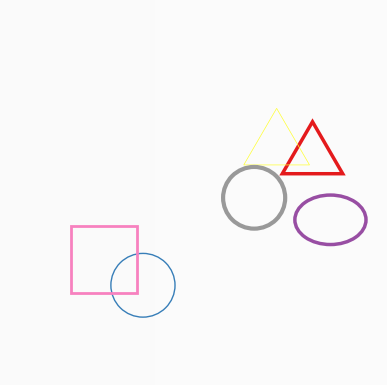[{"shape": "triangle", "thickness": 2.5, "radius": 0.45, "center": [0.806, 0.594]}, {"shape": "circle", "thickness": 1, "radius": 0.41, "center": [0.369, 0.259]}, {"shape": "oval", "thickness": 2.5, "radius": 0.46, "center": [0.853, 0.429]}, {"shape": "triangle", "thickness": 0.5, "radius": 0.49, "center": [0.714, 0.621]}, {"shape": "square", "thickness": 2, "radius": 0.43, "center": [0.268, 0.326]}, {"shape": "circle", "thickness": 3, "radius": 0.4, "center": [0.656, 0.486]}]